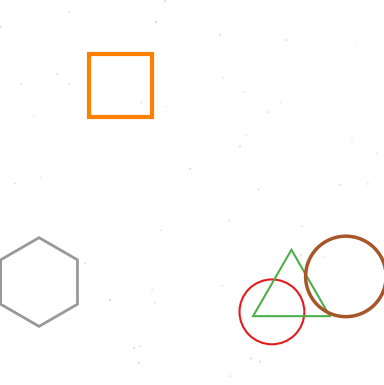[{"shape": "circle", "thickness": 1.5, "radius": 0.42, "center": [0.706, 0.19]}, {"shape": "triangle", "thickness": 1.5, "radius": 0.57, "center": [0.757, 0.236]}, {"shape": "square", "thickness": 3, "radius": 0.41, "center": [0.313, 0.777]}, {"shape": "circle", "thickness": 2.5, "radius": 0.52, "center": [0.898, 0.282]}, {"shape": "hexagon", "thickness": 2, "radius": 0.58, "center": [0.101, 0.267]}]